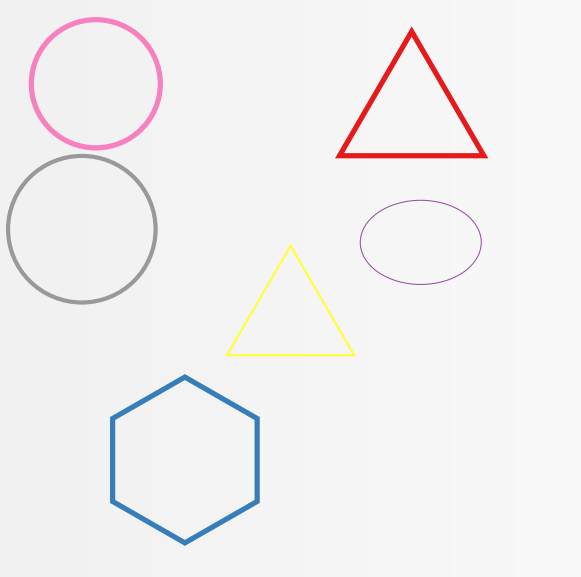[{"shape": "triangle", "thickness": 2.5, "radius": 0.72, "center": [0.708, 0.801]}, {"shape": "hexagon", "thickness": 2.5, "radius": 0.72, "center": [0.318, 0.203]}, {"shape": "oval", "thickness": 0.5, "radius": 0.52, "center": [0.724, 0.579]}, {"shape": "triangle", "thickness": 1, "radius": 0.63, "center": [0.5, 0.447]}, {"shape": "circle", "thickness": 2.5, "radius": 0.55, "center": [0.165, 0.854]}, {"shape": "circle", "thickness": 2, "radius": 0.63, "center": [0.141, 0.602]}]